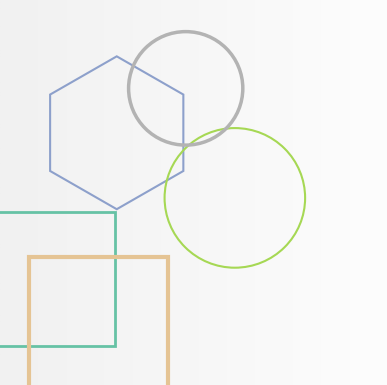[{"shape": "square", "thickness": 2, "radius": 0.87, "center": [0.122, 0.275]}, {"shape": "hexagon", "thickness": 1.5, "radius": 0.99, "center": [0.301, 0.655]}, {"shape": "circle", "thickness": 1.5, "radius": 0.91, "center": [0.606, 0.486]}, {"shape": "square", "thickness": 3, "radius": 0.9, "center": [0.254, 0.152]}, {"shape": "circle", "thickness": 2.5, "radius": 0.74, "center": [0.479, 0.77]}]